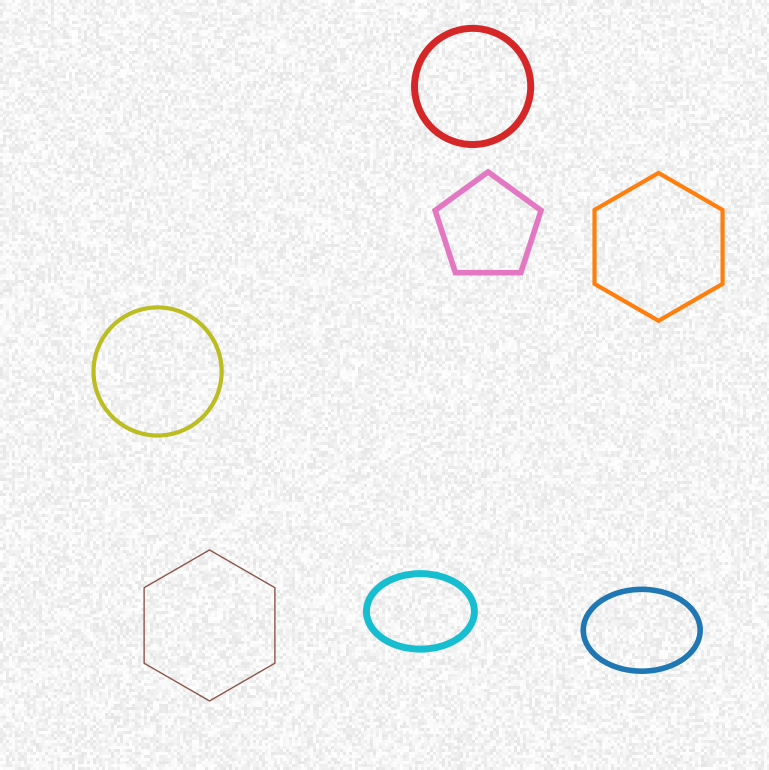[{"shape": "oval", "thickness": 2, "radius": 0.38, "center": [0.833, 0.181]}, {"shape": "hexagon", "thickness": 1.5, "radius": 0.48, "center": [0.855, 0.679]}, {"shape": "circle", "thickness": 2.5, "radius": 0.38, "center": [0.614, 0.888]}, {"shape": "hexagon", "thickness": 0.5, "radius": 0.49, "center": [0.272, 0.188]}, {"shape": "pentagon", "thickness": 2, "radius": 0.36, "center": [0.634, 0.704]}, {"shape": "circle", "thickness": 1.5, "radius": 0.42, "center": [0.205, 0.518]}, {"shape": "oval", "thickness": 2.5, "radius": 0.35, "center": [0.546, 0.206]}]